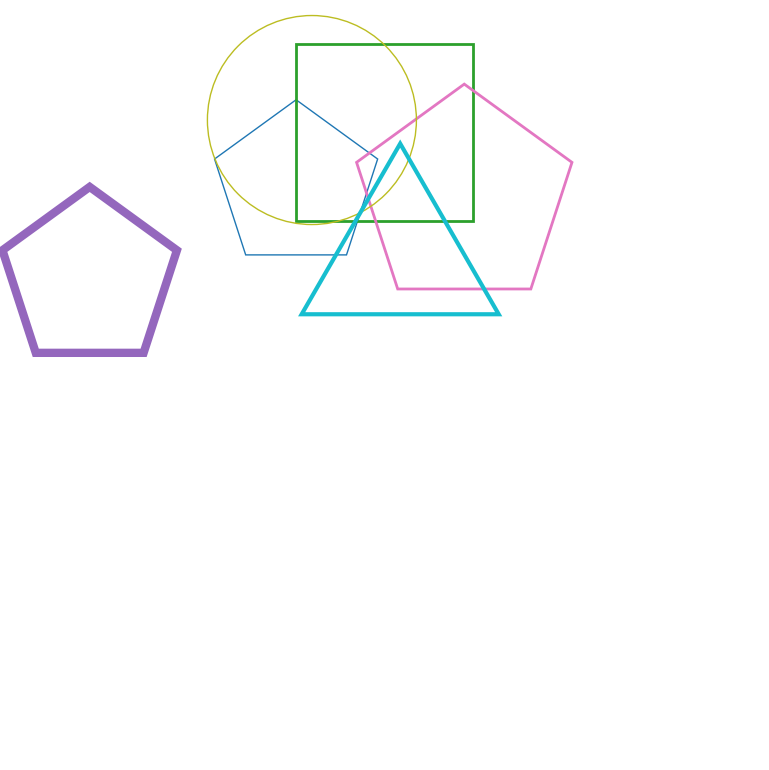[{"shape": "pentagon", "thickness": 0.5, "radius": 0.56, "center": [0.385, 0.759]}, {"shape": "square", "thickness": 1, "radius": 0.58, "center": [0.5, 0.828]}, {"shape": "pentagon", "thickness": 3, "radius": 0.6, "center": [0.116, 0.638]}, {"shape": "pentagon", "thickness": 1, "radius": 0.74, "center": [0.603, 0.744]}, {"shape": "circle", "thickness": 0.5, "radius": 0.68, "center": [0.405, 0.844]}, {"shape": "triangle", "thickness": 1.5, "radius": 0.74, "center": [0.52, 0.666]}]